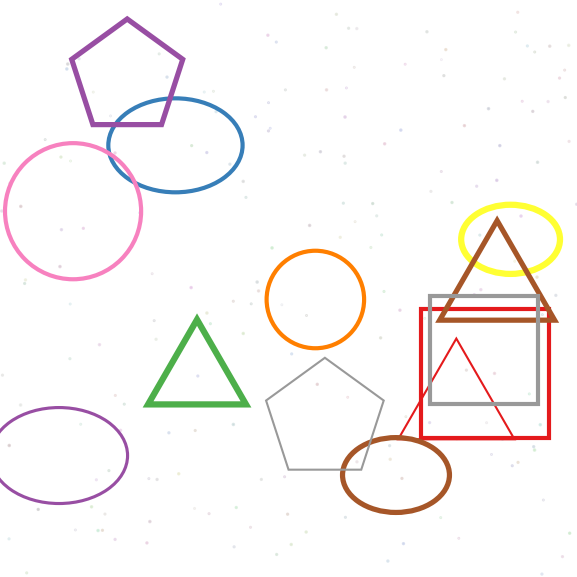[{"shape": "triangle", "thickness": 1, "radius": 0.58, "center": [0.79, 0.297]}, {"shape": "square", "thickness": 2, "radius": 0.56, "center": [0.84, 0.353]}, {"shape": "oval", "thickness": 2, "radius": 0.58, "center": [0.304, 0.747]}, {"shape": "triangle", "thickness": 3, "radius": 0.49, "center": [0.341, 0.348]}, {"shape": "pentagon", "thickness": 2.5, "radius": 0.51, "center": [0.22, 0.865]}, {"shape": "oval", "thickness": 1.5, "radius": 0.59, "center": [0.102, 0.21]}, {"shape": "circle", "thickness": 2, "radius": 0.42, "center": [0.546, 0.481]}, {"shape": "oval", "thickness": 3, "radius": 0.43, "center": [0.884, 0.585]}, {"shape": "oval", "thickness": 2.5, "radius": 0.46, "center": [0.686, 0.177]}, {"shape": "triangle", "thickness": 2.5, "radius": 0.57, "center": [0.861, 0.502]}, {"shape": "circle", "thickness": 2, "radius": 0.59, "center": [0.127, 0.633]}, {"shape": "square", "thickness": 2, "radius": 0.47, "center": [0.838, 0.393]}, {"shape": "pentagon", "thickness": 1, "radius": 0.54, "center": [0.563, 0.272]}]